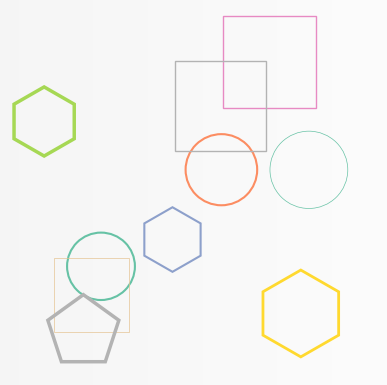[{"shape": "circle", "thickness": 1.5, "radius": 0.44, "center": [0.261, 0.308]}, {"shape": "circle", "thickness": 0.5, "radius": 0.5, "center": [0.797, 0.559]}, {"shape": "circle", "thickness": 1.5, "radius": 0.46, "center": [0.571, 0.559]}, {"shape": "hexagon", "thickness": 1.5, "radius": 0.42, "center": [0.445, 0.378]}, {"shape": "square", "thickness": 1, "radius": 0.6, "center": [0.695, 0.84]}, {"shape": "hexagon", "thickness": 2.5, "radius": 0.45, "center": [0.114, 0.684]}, {"shape": "hexagon", "thickness": 2, "radius": 0.56, "center": [0.776, 0.186]}, {"shape": "square", "thickness": 0.5, "radius": 0.48, "center": [0.235, 0.233]}, {"shape": "square", "thickness": 1, "radius": 0.58, "center": [0.569, 0.724]}, {"shape": "pentagon", "thickness": 2.5, "radius": 0.48, "center": [0.215, 0.138]}]